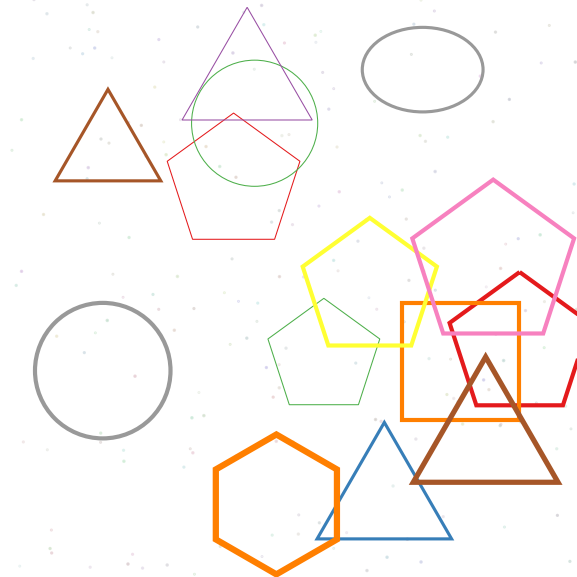[{"shape": "pentagon", "thickness": 2, "radius": 0.64, "center": [0.9, 0.4]}, {"shape": "pentagon", "thickness": 0.5, "radius": 0.6, "center": [0.404, 0.683]}, {"shape": "triangle", "thickness": 1.5, "radius": 0.67, "center": [0.666, 0.133]}, {"shape": "pentagon", "thickness": 0.5, "radius": 0.51, "center": [0.561, 0.381]}, {"shape": "circle", "thickness": 0.5, "radius": 0.55, "center": [0.441, 0.786]}, {"shape": "triangle", "thickness": 0.5, "radius": 0.65, "center": [0.428, 0.856]}, {"shape": "hexagon", "thickness": 3, "radius": 0.61, "center": [0.479, 0.126]}, {"shape": "square", "thickness": 2, "radius": 0.51, "center": [0.797, 0.373]}, {"shape": "pentagon", "thickness": 2, "radius": 0.61, "center": [0.64, 0.5]}, {"shape": "triangle", "thickness": 1.5, "radius": 0.53, "center": [0.187, 0.739]}, {"shape": "triangle", "thickness": 2.5, "radius": 0.72, "center": [0.841, 0.236]}, {"shape": "pentagon", "thickness": 2, "radius": 0.74, "center": [0.854, 0.541]}, {"shape": "oval", "thickness": 1.5, "radius": 0.52, "center": [0.732, 0.879]}, {"shape": "circle", "thickness": 2, "radius": 0.59, "center": [0.178, 0.357]}]